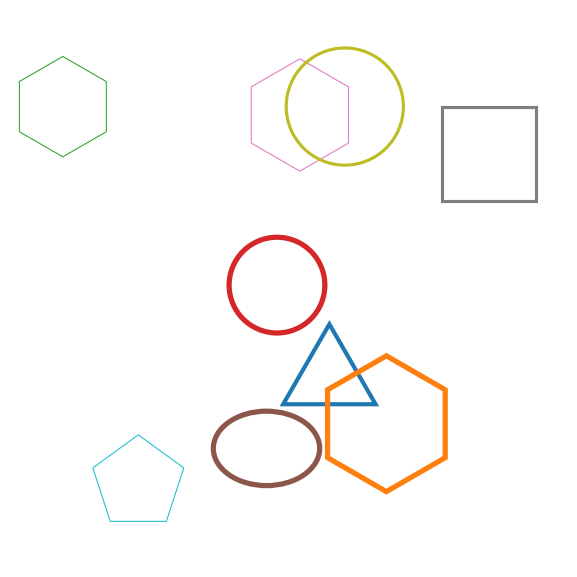[{"shape": "triangle", "thickness": 2, "radius": 0.46, "center": [0.57, 0.345]}, {"shape": "hexagon", "thickness": 2.5, "radius": 0.59, "center": [0.669, 0.265]}, {"shape": "hexagon", "thickness": 0.5, "radius": 0.43, "center": [0.109, 0.814]}, {"shape": "circle", "thickness": 2.5, "radius": 0.41, "center": [0.48, 0.505]}, {"shape": "oval", "thickness": 2.5, "radius": 0.46, "center": [0.461, 0.223]}, {"shape": "hexagon", "thickness": 0.5, "radius": 0.49, "center": [0.519, 0.8]}, {"shape": "square", "thickness": 1.5, "radius": 0.41, "center": [0.847, 0.733]}, {"shape": "circle", "thickness": 1.5, "radius": 0.51, "center": [0.597, 0.815]}, {"shape": "pentagon", "thickness": 0.5, "radius": 0.41, "center": [0.239, 0.163]}]